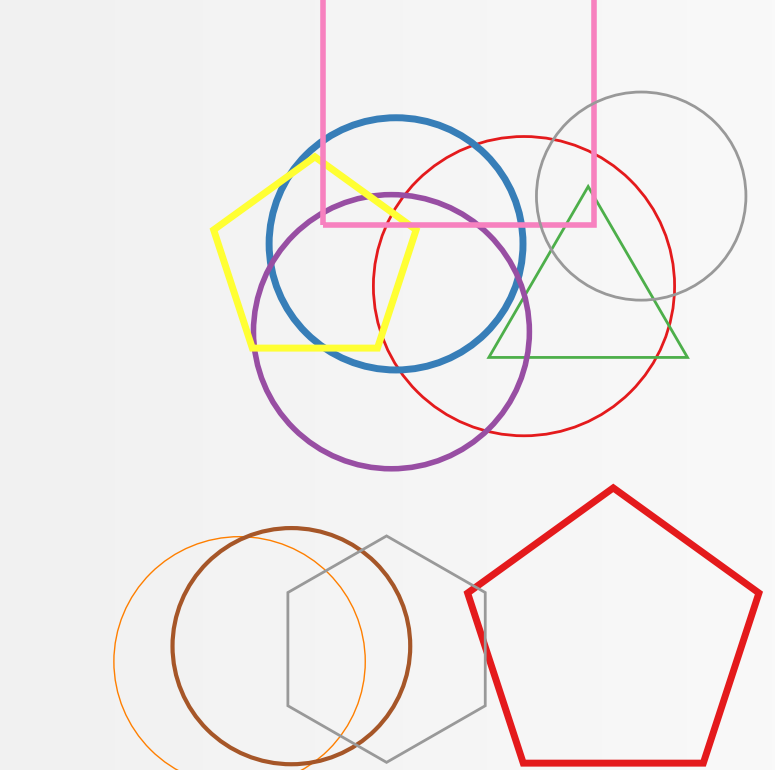[{"shape": "pentagon", "thickness": 2.5, "radius": 0.99, "center": [0.791, 0.169]}, {"shape": "circle", "thickness": 1, "radius": 0.97, "center": [0.676, 0.628]}, {"shape": "circle", "thickness": 2.5, "radius": 0.82, "center": [0.511, 0.683]}, {"shape": "triangle", "thickness": 1, "radius": 0.74, "center": [0.759, 0.61]}, {"shape": "circle", "thickness": 2, "radius": 0.89, "center": [0.505, 0.569]}, {"shape": "circle", "thickness": 0.5, "radius": 0.81, "center": [0.309, 0.141]}, {"shape": "pentagon", "thickness": 2.5, "radius": 0.69, "center": [0.406, 0.659]}, {"shape": "circle", "thickness": 1.5, "radius": 0.77, "center": [0.376, 0.161]}, {"shape": "square", "thickness": 2, "radius": 0.87, "center": [0.592, 0.882]}, {"shape": "hexagon", "thickness": 1, "radius": 0.74, "center": [0.499, 0.157]}, {"shape": "circle", "thickness": 1, "radius": 0.68, "center": [0.827, 0.745]}]